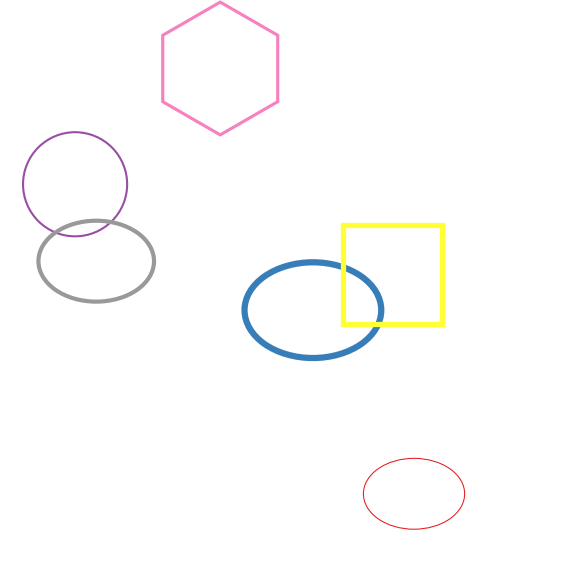[{"shape": "oval", "thickness": 0.5, "radius": 0.44, "center": [0.717, 0.144]}, {"shape": "oval", "thickness": 3, "radius": 0.59, "center": [0.542, 0.462]}, {"shape": "circle", "thickness": 1, "radius": 0.45, "center": [0.13, 0.68]}, {"shape": "square", "thickness": 2.5, "radius": 0.43, "center": [0.68, 0.524]}, {"shape": "hexagon", "thickness": 1.5, "radius": 0.57, "center": [0.381, 0.881]}, {"shape": "oval", "thickness": 2, "radius": 0.5, "center": [0.167, 0.547]}]